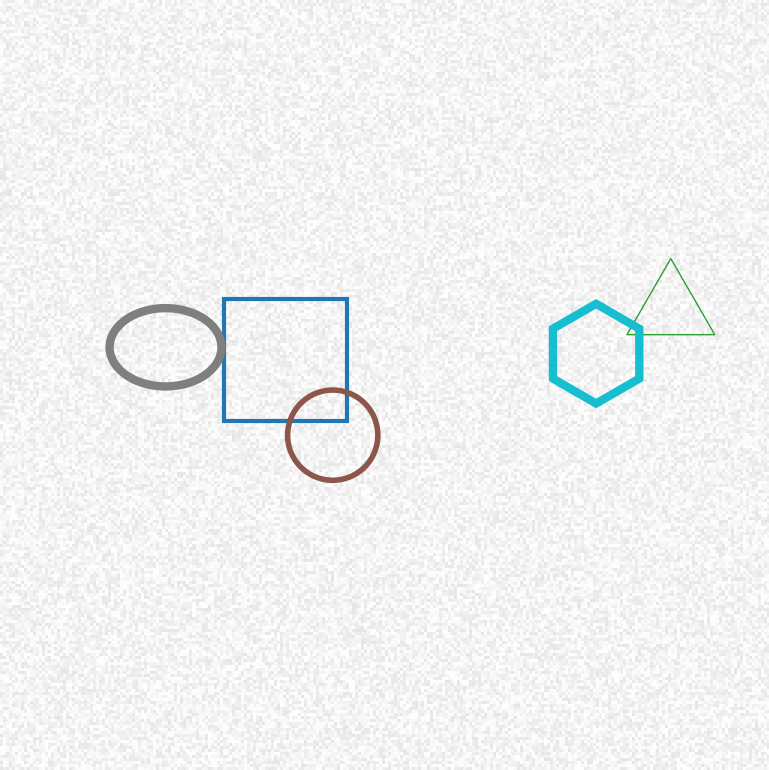[{"shape": "square", "thickness": 1.5, "radius": 0.4, "center": [0.371, 0.533]}, {"shape": "triangle", "thickness": 0.5, "radius": 0.33, "center": [0.871, 0.598]}, {"shape": "circle", "thickness": 2, "radius": 0.29, "center": [0.432, 0.435]}, {"shape": "oval", "thickness": 3, "radius": 0.36, "center": [0.215, 0.549]}, {"shape": "hexagon", "thickness": 3, "radius": 0.32, "center": [0.774, 0.541]}]